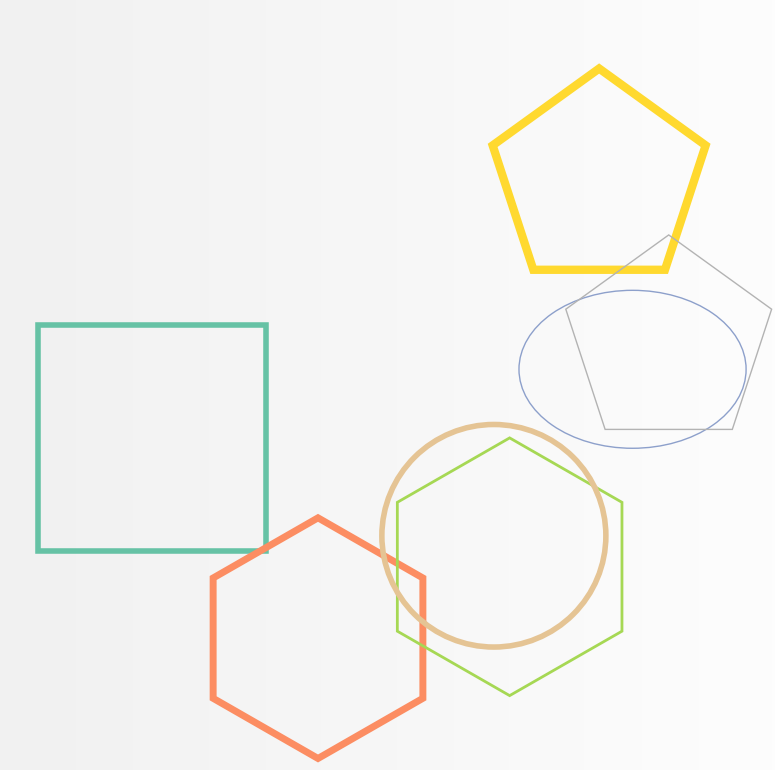[{"shape": "square", "thickness": 2, "radius": 0.73, "center": [0.196, 0.431]}, {"shape": "hexagon", "thickness": 2.5, "radius": 0.78, "center": [0.41, 0.171]}, {"shape": "oval", "thickness": 0.5, "radius": 0.73, "center": [0.816, 0.52]}, {"shape": "hexagon", "thickness": 1, "radius": 0.84, "center": [0.658, 0.264]}, {"shape": "pentagon", "thickness": 3, "radius": 0.72, "center": [0.773, 0.767]}, {"shape": "circle", "thickness": 2, "radius": 0.72, "center": [0.637, 0.304]}, {"shape": "pentagon", "thickness": 0.5, "radius": 0.7, "center": [0.863, 0.555]}]